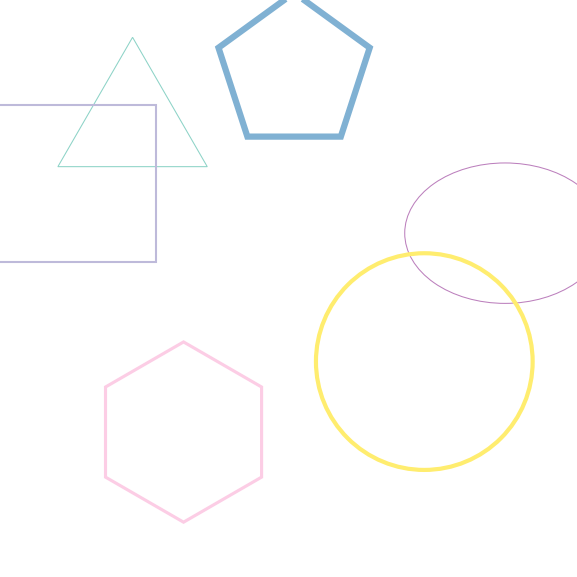[{"shape": "triangle", "thickness": 0.5, "radius": 0.75, "center": [0.23, 0.785]}, {"shape": "square", "thickness": 1, "radius": 0.68, "center": [0.134, 0.682]}, {"shape": "pentagon", "thickness": 3, "radius": 0.69, "center": [0.509, 0.874]}, {"shape": "hexagon", "thickness": 1.5, "radius": 0.78, "center": [0.318, 0.251]}, {"shape": "oval", "thickness": 0.5, "radius": 0.87, "center": [0.875, 0.595]}, {"shape": "circle", "thickness": 2, "radius": 0.94, "center": [0.735, 0.373]}]